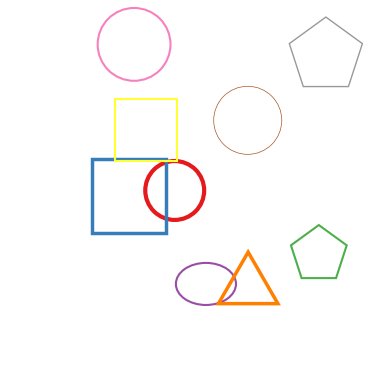[{"shape": "circle", "thickness": 3, "radius": 0.38, "center": [0.454, 0.505]}, {"shape": "square", "thickness": 2.5, "radius": 0.48, "center": [0.335, 0.49]}, {"shape": "pentagon", "thickness": 1.5, "radius": 0.38, "center": [0.828, 0.339]}, {"shape": "oval", "thickness": 1.5, "radius": 0.39, "center": [0.535, 0.262]}, {"shape": "triangle", "thickness": 2.5, "radius": 0.45, "center": [0.645, 0.256]}, {"shape": "square", "thickness": 1.5, "radius": 0.4, "center": [0.379, 0.663]}, {"shape": "circle", "thickness": 0.5, "radius": 0.44, "center": [0.643, 0.688]}, {"shape": "circle", "thickness": 1.5, "radius": 0.47, "center": [0.348, 0.885]}, {"shape": "pentagon", "thickness": 1, "radius": 0.5, "center": [0.846, 0.856]}]